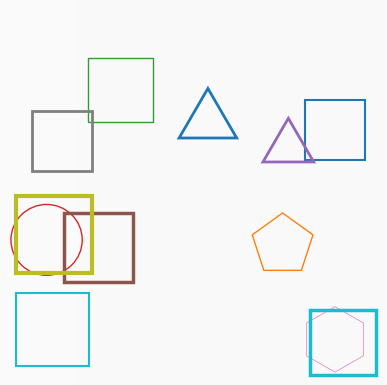[{"shape": "square", "thickness": 1.5, "radius": 0.39, "center": [0.864, 0.663]}, {"shape": "triangle", "thickness": 2, "radius": 0.43, "center": [0.537, 0.684]}, {"shape": "pentagon", "thickness": 1, "radius": 0.41, "center": [0.729, 0.364]}, {"shape": "square", "thickness": 1, "radius": 0.42, "center": [0.311, 0.766]}, {"shape": "circle", "thickness": 1, "radius": 0.46, "center": [0.12, 0.377]}, {"shape": "triangle", "thickness": 2, "radius": 0.38, "center": [0.744, 0.617]}, {"shape": "square", "thickness": 2.5, "radius": 0.45, "center": [0.253, 0.358]}, {"shape": "hexagon", "thickness": 0.5, "radius": 0.42, "center": [0.864, 0.118]}, {"shape": "square", "thickness": 2, "radius": 0.39, "center": [0.161, 0.634]}, {"shape": "square", "thickness": 3, "radius": 0.5, "center": [0.139, 0.391]}, {"shape": "square", "thickness": 2.5, "radius": 0.42, "center": [0.885, 0.111]}, {"shape": "square", "thickness": 1.5, "radius": 0.47, "center": [0.135, 0.144]}]